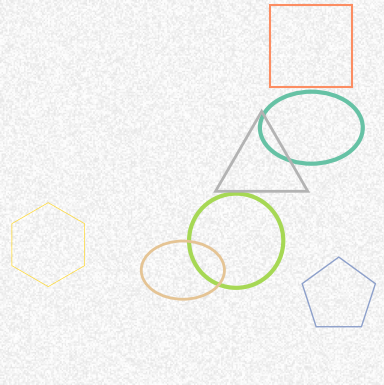[{"shape": "oval", "thickness": 3, "radius": 0.67, "center": [0.809, 0.668]}, {"shape": "square", "thickness": 1.5, "radius": 0.53, "center": [0.808, 0.88]}, {"shape": "pentagon", "thickness": 1, "radius": 0.5, "center": [0.88, 0.232]}, {"shape": "circle", "thickness": 3, "radius": 0.61, "center": [0.613, 0.375]}, {"shape": "hexagon", "thickness": 0.5, "radius": 0.55, "center": [0.125, 0.365]}, {"shape": "oval", "thickness": 2, "radius": 0.54, "center": [0.475, 0.298]}, {"shape": "triangle", "thickness": 2, "radius": 0.69, "center": [0.68, 0.572]}]